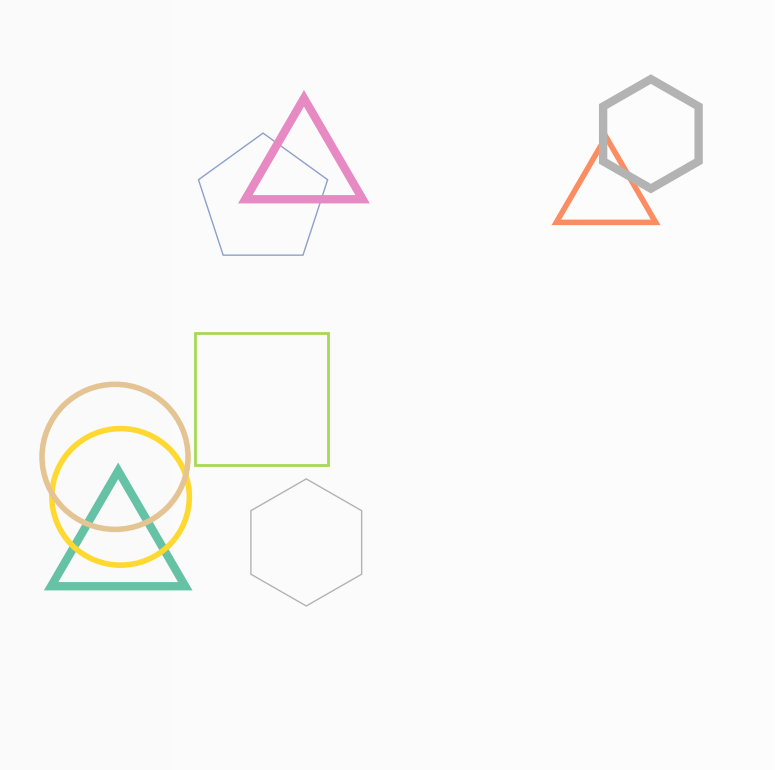[{"shape": "triangle", "thickness": 3, "radius": 0.5, "center": [0.152, 0.289]}, {"shape": "triangle", "thickness": 2, "radius": 0.37, "center": [0.782, 0.748]}, {"shape": "pentagon", "thickness": 0.5, "radius": 0.44, "center": [0.339, 0.74]}, {"shape": "triangle", "thickness": 3, "radius": 0.44, "center": [0.392, 0.785]}, {"shape": "square", "thickness": 1, "radius": 0.43, "center": [0.338, 0.482]}, {"shape": "circle", "thickness": 2, "radius": 0.44, "center": [0.156, 0.355]}, {"shape": "circle", "thickness": 2, "radius": 0.47, "center": [0.148, 0.407]}, {"shape": "hexagon", "thickness": 0.5, "radius": 0.41, "center": [0.395, 0.296]}, {"shape": "hexagon", "thickness": 3, "radius": 0.36, "center": [0.84, 0.826]}]